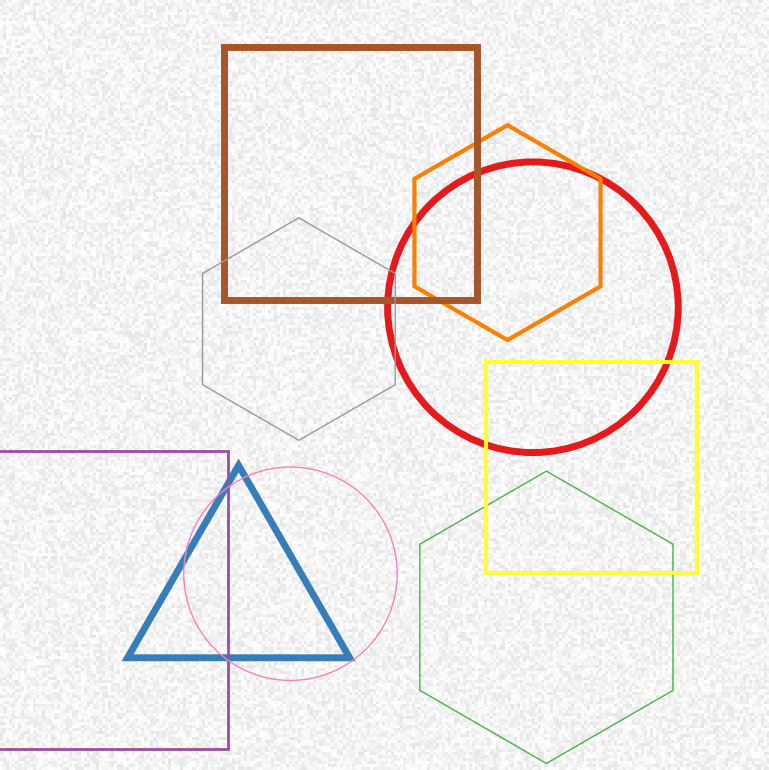[{"shape": "circle", "thickness": 2.5, "radius": 0.94, "center": [0.692, 0.601]}, {"shape": "triangle", "thickness": 2.5, "radius": 0.83, "center": [0.31, 0.229]}, {"shape": "hexagon", "thickness": 0.5, "radius": 0.95, "center": [0.71, 0.198]}, {"shape": "square", "thickness": 1, "radius": 0.97, "center": [0.103, 0.221]}, {"shape": "hexagon", "thickness": 1.5, "radius": 0.7, "center": [0.659, 0.698]}, {"shape": "square", "thickness": 1.5, "radius": 0.68, "center": [0.768, 0.393]}, {"shape": "square", "thickness": 2.5, "radius": 0.82, "center": [0.455, 0.775]}, {"shape": "circle", "thickness": 0.5, "radius": 0.69, "center": [0.377, 0.255]}, {"shape": "hexagon", "thickness": 0.5, "radius": 0.72, "center": [0.388, 0.573]}]